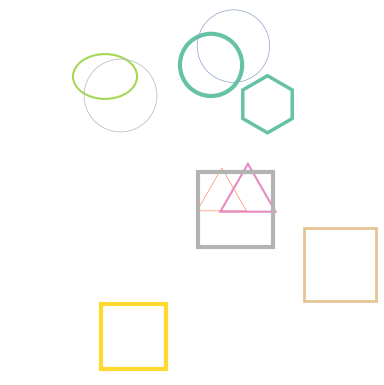[{"shape": "hexagon", "thickness": 2.5, "radius": 0.37, "center": [0.695, 0.729]}, {"shape": "circle", "thickness": 3, "radius": 0.4, "center": [0.548, 0.831]}, {"shape": "triangle", "thickness": 0.5, "radius": 0.37, "center": [0.576, 0.489]}, {"shape": "circle", "thickness": 0.5, "radius": 0.47, "center": [0.606, 0.88]}, {"shape": "triangle", "thickness": 1.5, "radius": 0.41, "center": [0.644, 0.492]}, {"shape": "oval", "thickness": 1.5, "radius": 0.42, "center": [0.273, 0.801]}, {"shape": "square", "thickness": 3, "radius": 0.42, "center": [0.347, 0.125]}, {"shape": "square", "thickness": 2, "radius": 0.47, "center": [0.883, 0.313]}, {"shape": "circle", "thickness": 0.5, "radius": 0.47, "center": [0.313, 0.752]}, {"shape": "square", "thickness": 3, "radius": 0.49, "center": [0.611, 0.456]}]